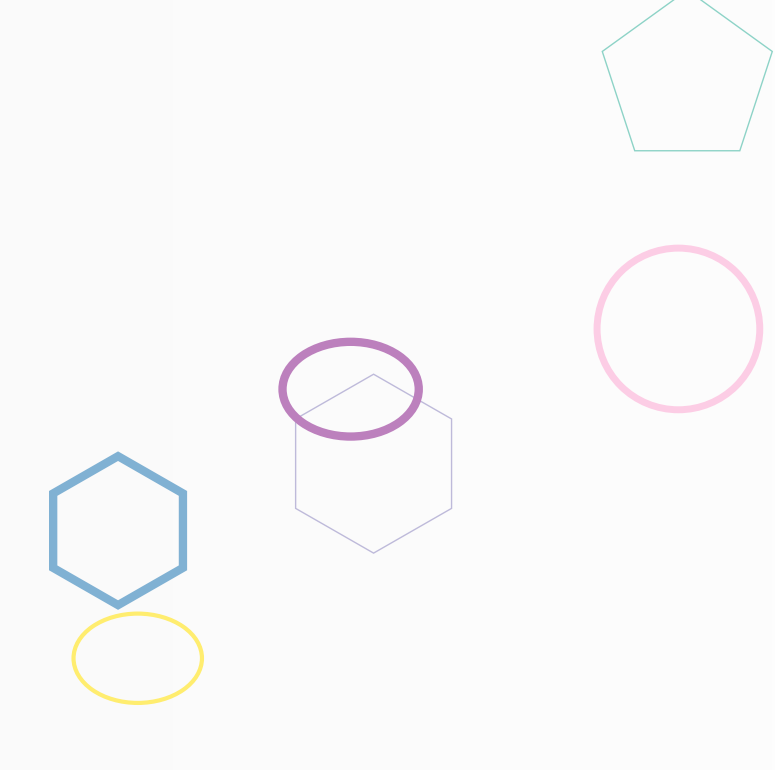[{"shape": "pentagon", "thickness": 0.5, "radius": 0.58, "center": [0.887, 0.898]}, {"shape": "hexagon", "thickness": 0.5, "radius": 0.58, "center": [0.482, 0.398]}, {"shape": "hexagon", "thickness": 3, "radius": 0.48, "center": [0.152, 0.311]}, {"shape": "circle", "thickness": 2.5, "radius": 0.52, "center": [0.875, 0.573]}, {"shape": "oval", "thickness": 3, "radius": 0.44, "center": [0.452, 0.495]}, {"shape": "oval", "thickness": 1.5, "radius": 0.41, "center": [0.178, 0.145]}]